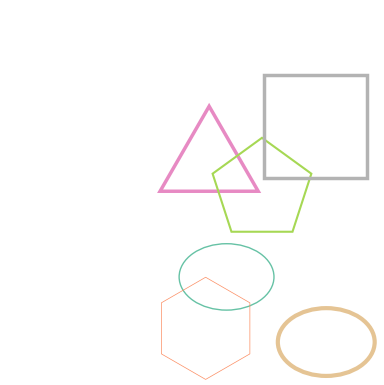[{"shape": "oval", "thickness": 1, "radius": 0.62, "center": [0.588, 0.281]}, {"shape": "hexagon", "thickness": 0.5, "radius": 0.66, "center": [0.534, 0.147]}, {"shape": "triangle", "thickness": 2.5, "radius": 0.74, "center": [0.543, 0.577]}, {"shape": "pentagon", "thickness": 1.5, "radius": 0.67, "center": [0.68, 0.507]}, {"shape": "oval", "thickness": 3, "radius": 0.63, "center": [0.847, 0.112]}, {"shape": "square", "thickness": 2.5, "radius": 0.67, "center": [0.82, 0.671]}]